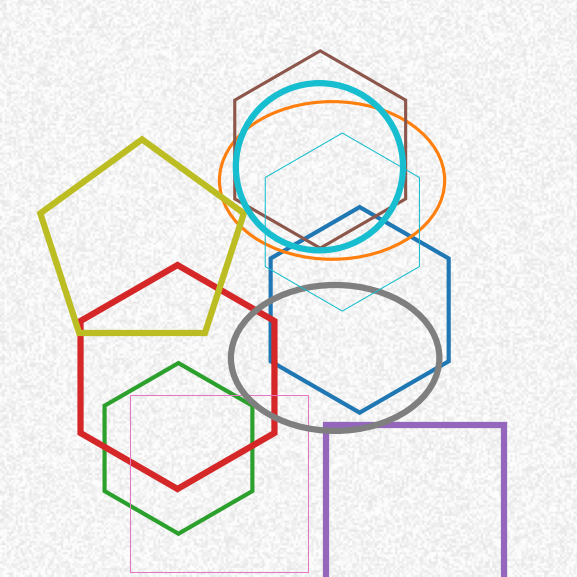[{"shape": "hexagon", "thickness": 2, "radius": 0.89, "center": [0.623, 0.463]}, {"shape": "oval", "thickness": 1.5, "radius": 0.98, "center": [0.575, 0.687]}, {"shape": "hexagon", "thickness": 2, "radius": 0.74, "center": [0.309, 0.223]}, {"shape": "hexagon", "thickness": 3, "radius": 0.97, "center": [0.307, 0.346]}, {"shape": "square", "thickness": 3, "radius": 0.77, "center": [0.719, 0.109]}, {"shape": "hexagon", "thickness": 1.5, "radius": 0.85, "center": [0.554, 0.74]}, {"shape": "square", "thickness": 0.5, "radius": 0.77, "center": [0.379, 0.162]}, {"shape": "oval", "thickness": 3, "radius": 0.9, "center": [0.58, 0.379]}, {"shape": "pentagon", "thickness": 3, "radius": 0.93, "center": [0.246, 0.572]}, {"shape": "hexagon", "thickness": 0.5, "radius": 0.77, "center": [0.593, 0.615]}, {"shape": "circle", "thickness": 3, "radius": 0.72, "center": [0.553, 0.71]}]